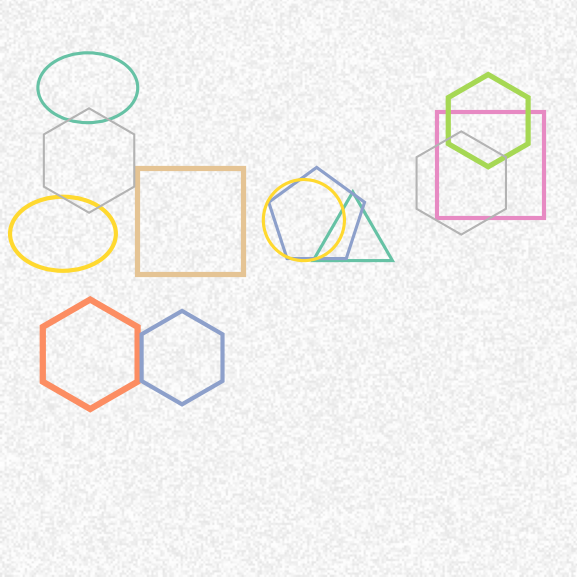[{"shape": "triangle", "thickness": 1.5, "radius": 0.4, "center": [0.611, 0.588]}, {"shape": "oval", "thickness": 1.5, "radius": 0.43, "center": [0.152, 0.847]}, {"shape": "hexagon", "thickness": 3, "radius": 0.47, "center": [0.156, 0.386]}, {"shape": "pentagon", "thickness": 1.5, "radius": 0.44, "center": [0.548, 0.622]}, {"shape": "hexagon", "thickness": 2, "radius": 0.4, "center": [0.315, 0.38]}, {"shape": "square", "thickness": 2, "radius": 0.46, "center": [0.849, 0.713]}, {"shape": "hexagon", "thickness": 2.5, "radius": 0.4, "center": [0.845, 0.79]}, {"shape": "circle", "thickness": 1.5, "radius": 0.35, "center": [0.526, 0.618]}, {"shape": "oval", "thickness": 2, "radius": 0.46, "center": [0.109, 0.594]}, {"shape": "square", "thickness": 2.5, "radius": 0.46, "center": [0.329, 0.616]}, {"shape": "hexagon", "thickness": 1, "radius": 0.45, "center": [0.154, 0.721]}, {"shape": "hexagon", "thickness": 1, "radius": 0.45, "center": [0.799, 0.682]}]